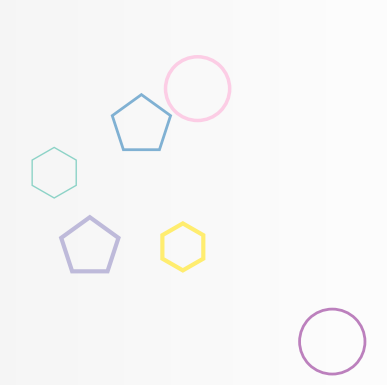[{"shape": "hexagon", "thickness": 1, "radius": 0.33, "center": [0.14, 0.551]}, {"shape": "pentagon", "thickness": 3, "radius": 0.39, "center": [0.232, 0.358]}, {"shape": "pentagon", "thickness": 2, "radius": 0.4, "center": [0.365, 0.675]}, {"shape": "circle", "thickness": 2.5, "radius": 0.41, "center": [0.51, 0.77]}, {"shape": "circle", "thickness": 2, "radius": 0.42, "center": [0.857, 0.113]}, {"shape": "hexagon", "thickness": 3, "radius": 0.3, "center": [0.472, 0.359]}]